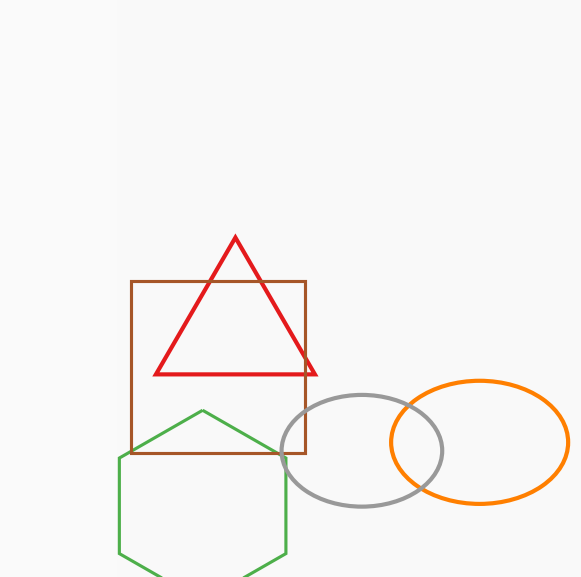[{"shape": "triangle", "thickness": 2, "radius": 0.79, "center": [0.405, 0.43]}, {"shape": "hexagon", "thickness": 1.5, "radius": 0.83, "center": [0.349, 0.123]}, {"shape": "oval", "thickness": 2, "radius": 0.76, "center": [0.825, 0.233]}, {"shape": "square", "thickness": 1.5, "radius": 0.75, "center": [0.375, 0.363]}, {"shape": "oval", "thickness": 2, "radius": 0.69, "center": [0.623, 0.219]}]